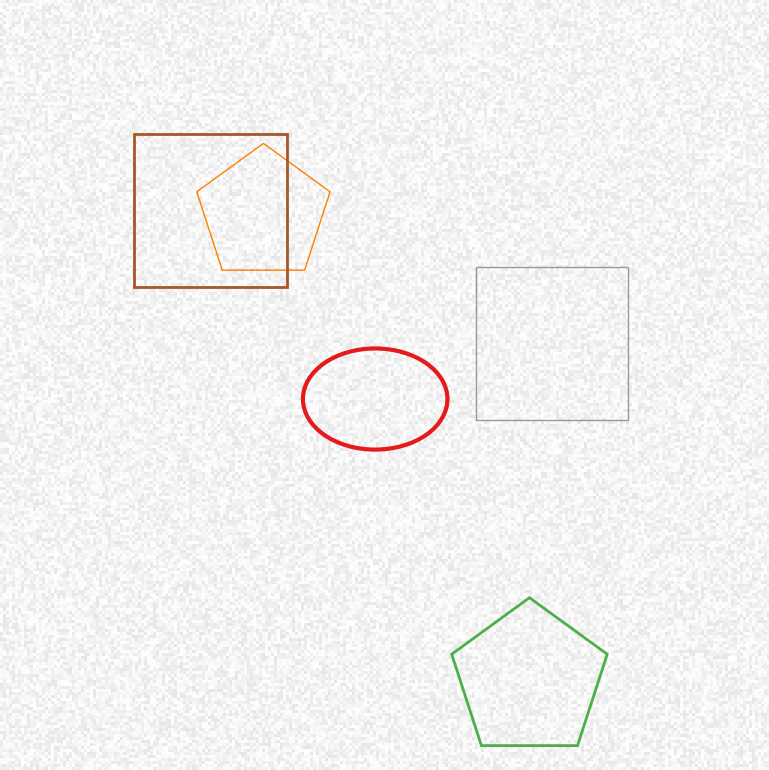[{"shape": "oval", "thickness": 1.5, "radius": 0.47, "center": [0.487, 0.482]}, {"shape": "pentagon", "thickness": 1, "radius": 0.53, "center": [0.688, 0.118]}, {"shape": "pentagon", "thickness": 0.5, "radius": 0.46, "center": [0.342, 0.723]}, {"shape": "square", "thickness": 1, "radius": 0.5, "center": [0.273, 0.727]}, {"shape": "square", "thickness": 0.5, "radius": 0.5, "center": [0.717, 0.554]}]